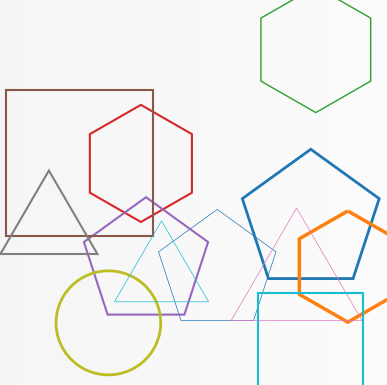[{"shape": "pentagon", "thickness": 0.5, "radius": 0.8, "center": [0.561, 0.297]}, {"shape": "pentagon", "thickness": 2, "radius": 0.93, "center": [0.802, 0.427]}, {"shape": "hexagon", "thickness": 2.5, "radius": 0.72, "center": [0.898, 0.308]}, {"shape": "hexagon", "thickness": 1, "radius": 0.82, "center": [0.815, 0.871]}, {"shape": "hexagon", "thickness": 1.5, "radius": 0.76, "center": [0.364, 0.576]}, {"shape": "pentagon", "thickness": 1.5, "radius": 0.84, "center": [0.377, 0.319]}, {"shape": "square", "thickness": 1.5, "radius": 0.95, "center": [0.205, 0.576]}, {"shape": "triangle", "thickness": 0.5, "radius": 0.97, "center": [0.765, 0.265]}, {"shape": "triangle", "thickness": 1.5, "radius": 0.72, "center": [0.126, 0.412]}, {"shape": "circle", "thickness": 2, "radius": 0.68, "center": [0.28, 0.161]}, {"shape": "triangle", "thickness": 0.5, "radius": 0.7, "center": [0.417, 0.286]}, {"shape": "square", "thickness": 1.5, "radius": 0.68, "center": [0.802, 0.103]}]